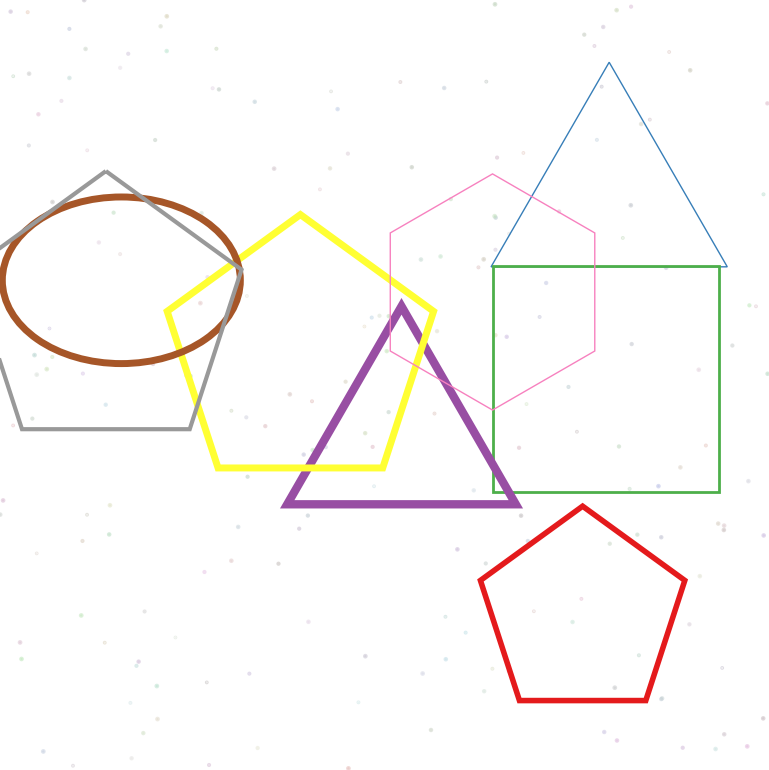[{"shape": "pentagon", "thickness": 2, "radius": 0.7, "center": [0.757, 0.203]}, {"shape": "triangle", "thickness": 0.5, "radius": 0.89, "center": [0.791, 0.742]}, {"shape": "square", "thickness": 1, "radius": 0.73, "center": [0.787, 0.508]}, {"shape": "triangle", "thickness": 3, "radius": 0.86, "center": [0.521, 0.431]}, {"shape": "pentagon", "thickness": 2.5, "radius": 0.91, "center": [0.39, 0.539]}, {"shape": "oval", "thickness": 2.5, "radius": 0.77, "center": [0.158, 0.636]}, {"shape": "hexagon", "thickness": 0.5, "radius": 0.77, "center": [0.64, 0.621]}, {"shape": "pentagon", "thickness": 1.5, "radius": 0.93, "center": [0.137, 0.593]}]